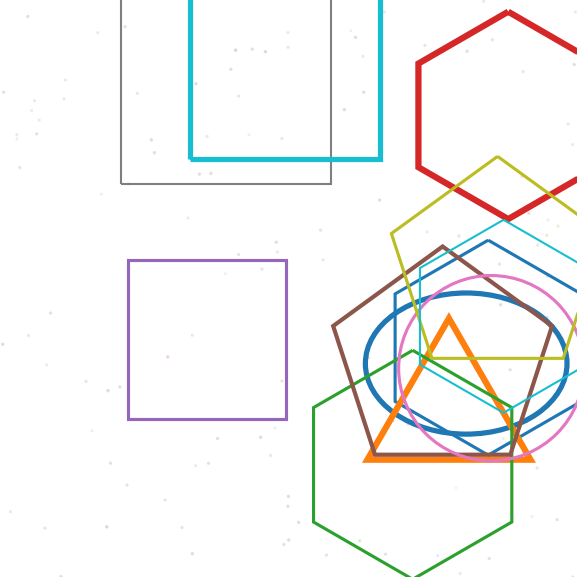[{"shape": "oval", "thickness": 2.5, "radius": 0.87, "center": [0.807, 0.37]}, {"shape": "hexagon", "thickness": 1.5, "radius": 0.93, "center": [0.845, 0.397]}, {"shape": "triangle", "thickness": 3, "radius": 0.82, "center": [0.777, 0.285]}, {"shape": "hexagon", "thickness": 1.5, "radius": 0.99, "center": [0.715, 0.194]}, {"shape": "hexagon", "thickness": 3, "radius": 0.9, "center": [0.88, 0.799]}, {"shape": "square", "thickness": 1.5, "radius": 0.69, "center": [0.358, 0.412]}, {"shape": "pentagon", "thickness": 2, "radius": 1.0, "center": [0.766, 0.373]}, {"shape": "circle", "thickness": 1.5, "radius": 0.8, "center": [0.851, 0.362]}, {"shape": "square", "thickness": 1, "radius": 0.91, "center": [0.391, 0.863]}, {"shape": "pentagon", "thickness": 1.5, "radius": 0.97, "center": [0.862, 0.535]}, {"shape": "square", "thickness": 2.5, "radius": 0.82, "center": [0.494, 0.888]}, {"shape": "hexagon", "thickness": 1, "radius": 0.84, "center": [0.872, 0.451]}]